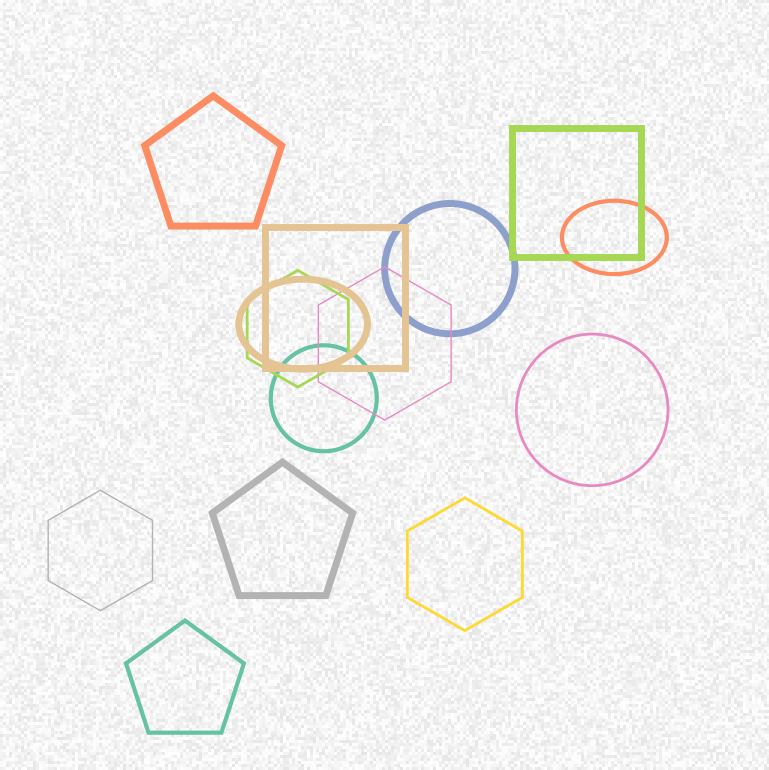[{"shape": "pentagon", "thickness": 1.5, "radius": 0.4, "center": [0.24, 0.114]}, {"shape": "circle", "thickness": 1.5, "radius": 0.34, "center": [0.42, 0.483]}, {"shape": "pentagon", "thickness": 2.5, "radius": 0.47, "center": [0.277, 0.782]}, {"shape": "oval", "thickness": 1.5, "radius": 0.34, "center": [0.798, 0.692]}, {"shape": "circle", "thickness": 2.5, "radius": 0.42, "center": [0.584, 0.651]}, {"shape": "hexagon", "thickness": 0.5, "radius": 0.5, "center": [0.5, 0.554]}, {"shape": "circle", "thickness": 1, "radius": 0.49, "center": [0.769, 0.468]}, {"shape": "hexagon", "thickness": 1, "radius": 0.38, "center": [0.387, 0.573]}, {"shape": "square", "thickness": 2.5, "radius": 0.42, "center": [0.749, 0.75]}, {"shape": "hexagon", "thickness": 1, "radius": 0.43, "center": [0.604, 0.267]}, {"shape": "square", "thickness": 2.5, "radius": 0.46, "center": [0.435, 0.614]}, {"shape": "oval", "thickness": 2.5, "radius": 0.42, "center": [0.394, 0.579]}, {"shape": "hexagon", "thickness": 0.5, "radius": 0.39, "center": [0.13, 0.285]}, {"shape": "pentagon", "thickness": 2.5, "radius": 0.48, "center": [0.367, 0.304]}]